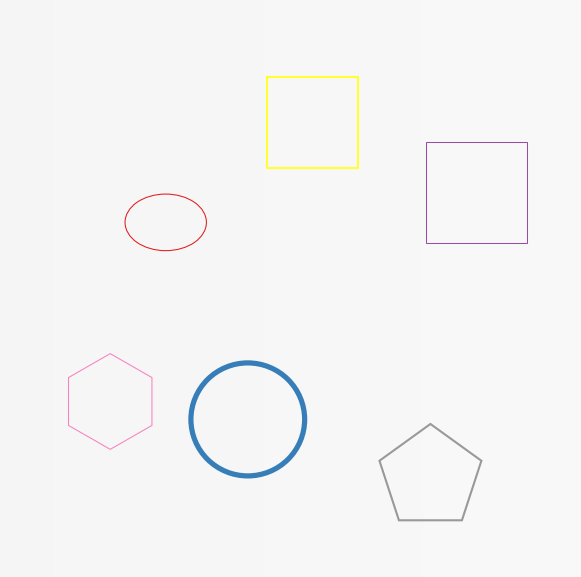[{"shape": "oval", "thickness": 0.5, "radius": 0.35, "center": [0.285, 0.614]}, {"shape": "circle", "thickness": 2.5, "radius": 0.49, "center": [0.426, 0.273]}, {"shape": "square", "thickness": 0.5, "radius": 0.44, "center": [0.82, 0.666]}, {"shape": "square", "thickness": 1, "radius": 0.39, "center": [0.538, 0.787]}, {"shape": "hexagon", "thickness": 0.5, "radius": 0.41, "center": [0.19, 0.304]}, {"shape": "pentagon", "thickness": 1, "radius": 0.46, "center": [0.741, 0.173]}]